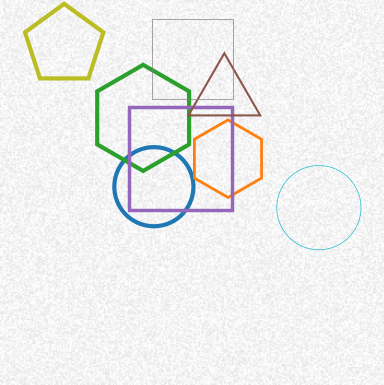[{"shape": "circle", "thickness": 3, "radius": 0.51, "center": [0.4, 0.515]}, {"shape": "hexagon", "thickness": 2, "radius": 0.5, "center": [0.592, 0.588]}, {"shape": "hexagon", "thickness": 3, "radius": 0.69, "center": [0.372, 0.694]}, {"shape": "square", "thickness": 2.5, "radius": 0.67, "center": [0.47, 0.587]}, {"shape": "triangle", "thickness": 1.5, "radius": 0.54, "center": [0.583, 0.754]}, {"shape": "square", "thickness": 0.5, "radius": 0.53, "center": [0.499, 0.847]}, {"shape": "pentagon", "thickness": 3, "radius": 0.54, "center": [0.167, 0.883]}, {"shape": "circle", "thickness": 0.5, "radius": 0.55, "center": [0.828, 0.461]}]